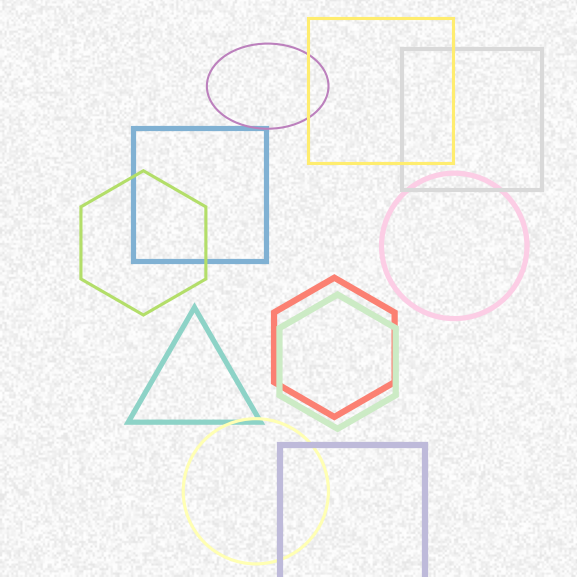[{"shape": "triangle", "thickness": 2.5, "radius": 0.66, "center": [0.337, 0.334]}, {"shape": "circle", "thickness": 1.5, "radius": 0.63, "center": [0.443, 0.148]}, {"shape": "square", "thickness": 3, "radius": 0.63, "center": [0.61, 0.102]}, {"shape": "hexagon", "thickness": 3, "radius": 0.6, "center": [0.579, 0.398]}, {"shape": "square", "thickness": 2.5, "radius": 0.57, "center": [0.345, 0.662]}, {"shape": "hexagon", "thickness": 1.5, "radius": 0.62, "center": [0.248, 0.579]}, {"shape": "circle", "thickness": 2.5, "radius": 0.63, "center": [0.787, 0.573]}, {"shape": "square", "thickness": 2, "radius": 0.61, "center": [0.817, 0.791]}, {"shape": "oval", "thickness": 1, "radius": 0.53, "center": [0.464, 0.85]}, {"shape": "hexagon", "thickness": 3, "radius": 0.58, "center": [0.585, 0.373]}, {"shape": "square", "thickness": 1.5, "radius": 0.63, "center": [0.659, 0.842]}]